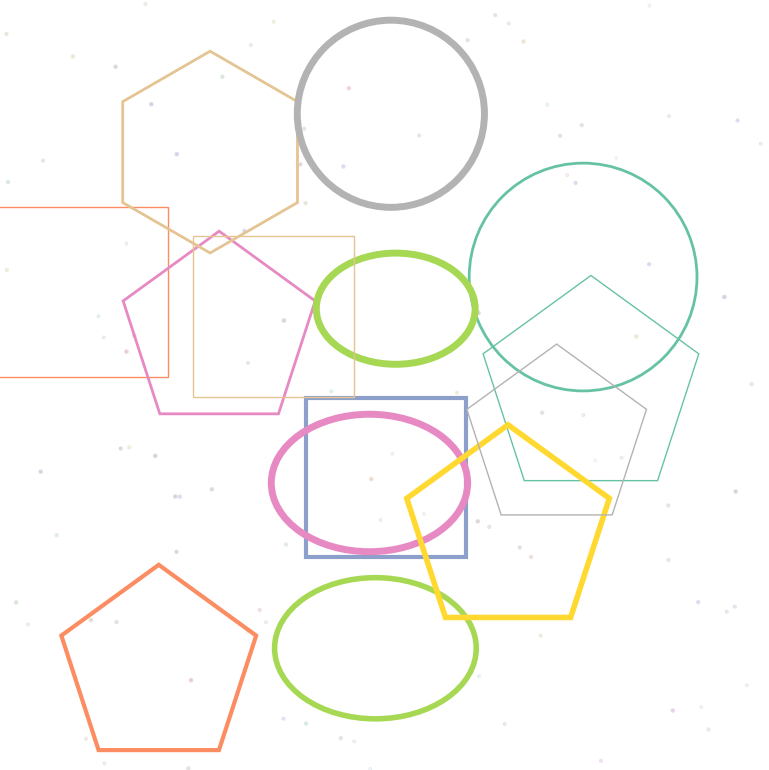[{"shape": "pentagon", "thickness": 0.5, "radius": 0.74, "center": [0.767, 0.495]}, {"shape": "circle", "thickness": 1, "radius": 0.74, "center": [0.757, 0.64]}, {"shape": "pentagon", "thickness": 1.5, "radius": 0.67, "center": [0.206, 0.133]}, {"shape": "square", "thickness": 0.5, "radius": 0.55, "center": [0.107, 0.621]}, {"shape": "square", "thickness": 1.5, "radius": 0.52, "center": [0.501, 0.38]}, {"shape": "pentagon", "thickness": 1, "radius": 0.66, "center": [0.285, 0.569]}, {"shape": "oval", "thickness": 2.5, "radius": 0.64, "center": [0.48, 0.373]}, {"shape": "oval", "thickness": 2, "radius": 0.65, "center": [0.488, 0.158]}, {"shape": "oval", "thickness": 2.5, "radius": 0.52, "center": [0.514, 0.599]}, {"shape": "pentagon", "thickness": 2, "radius": 0.69, "center": [0.66, 0.31]}, {"shape": "hexagon", "thickness": 1, "radius": 0.66, "center": [0.273, 0.802]}, {"shape": "square", "thickness": 0.5, "radius": 0.52, "center": [0.355, 0.589]}, {"shape": "pentagon", "thickness": 0.5, "radius": 0.61, "center": [0.723, 0.43]}, {"shape": "circle", "thickness": 2.5, "radius": 0.61, "center": [0.508, 0.852]}]